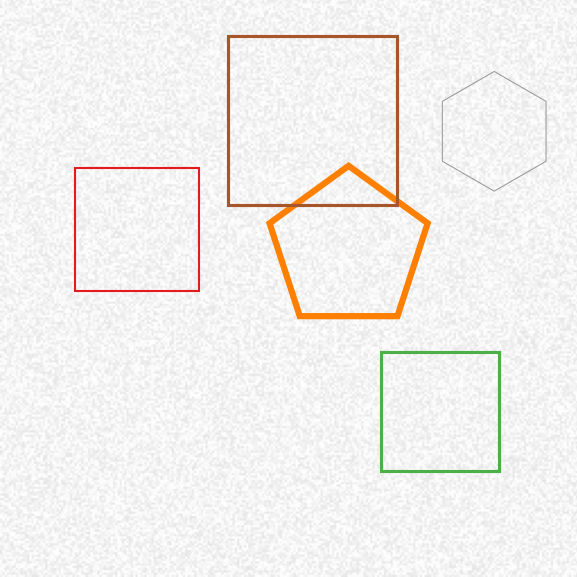[{"shape": "square", "thickness": 1, "radius": 0.53, "center": [0.237, 0.602]}, {"shape": "square", "thickness": 1.5, "radius": 0.51, "center": [0.762, 0.287]}, {"shape": "pentagon", "thickness": 3, "radius": 0.72, "center": [0.604, 0.568]}, {"shape": "square", "thickness": 1.5, "radius": 0.73, "center": [0.541, 0.791]}, {"shape": "hexagon", "thickness": 0.5, "radius": 0.52, "center": [0.856, 0.772]}]